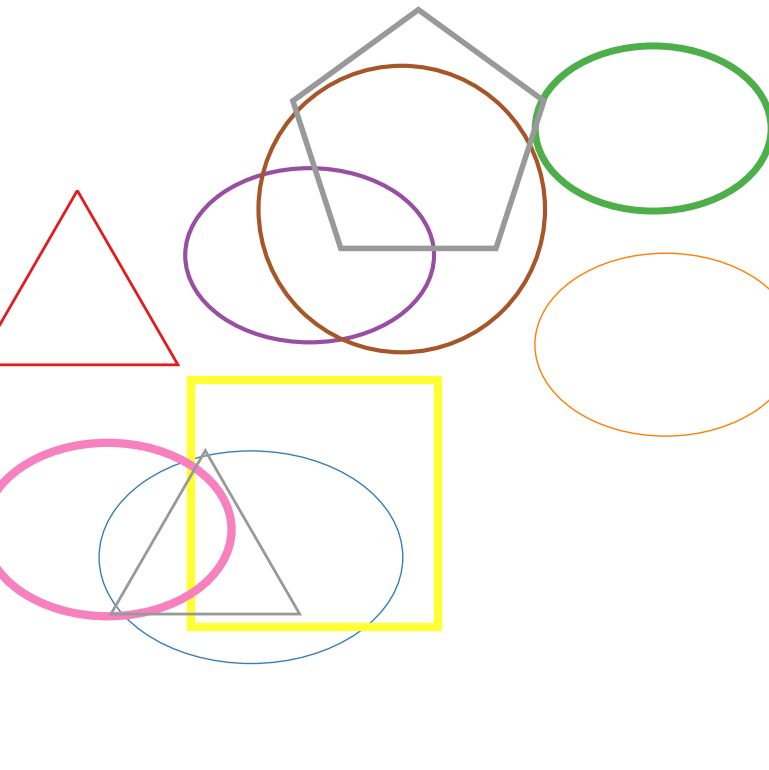[{"shape": "triangle", "thickness": 1, "radius": 0.75, "center": [0.1, 0.602]}, {"shape": "oval", "thickness": 0.5, "radius": 0.99, "center": [0.326, 0.276]}, {"shape": "oval", "thickness": 2.5, "radius": 0.77, "center": [0.848, 0.833]}, {"shape": "oval", "thickness": 1.5, "radius": 0.81, "center": [0.402, 0.668]}, {"shape": "oval", "thickness": 0.5, "radius": 0.85, "center": [0.864, 0.552]}, {"shape": "square", "thickness": 3, "radius": 0.8, "center": [0.408, 0.346]}, {"shape": "circle", "thickness": 1.5, "radius": 0.93, "center": [0.522, 0.729]}, {"shape": "oval", "thickness": 3, "radius": 0.8, "center": [0.14, 0.312]}, {"shape": "triangle", "thickness": 1, "radius": 0.71, "center": [0.267, 0.273]}, {"shape": "pentagon", "thickness": 2, "radius": 0.86, "center": [0.543, 0.816]}]